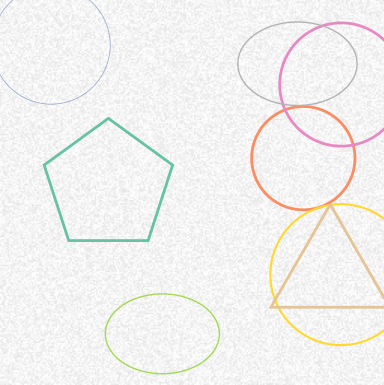[{"shape": "pentagon", "thickness": 2, "radius": 0.88, "center": [0.282, 0.517]}, {"shape": "circle", "thickness": 2, "radius": 0.67, "center": [0.788, 0.589]}, {"shape": "circle", "thickness": 0.5, "radius": 0.77, "center": [0.133, 0.883]}, {"shape": "circle", "thickness": 2, "radius": 0.8, "center": [0.887, 0.78]}, {"shape": "oval", "thickness": 1, "radius": 0.74, "center": [0.422, 0.133]}, {"shape": "circle", "thickness": 1.5, "radius": 0.92, "center": [0.885, 0.287]}, {"shape": "triangle", "thickness": 2, "radius": 0.89, "center": [0.858, 0.291]}, {"shape": "oval", "thickness": 1, "radius": 0.77, "center": [0.773, 0.834]}]